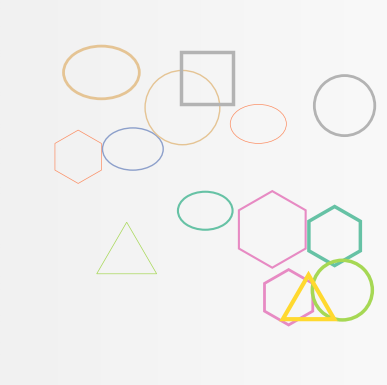[{"shape": "oval", "thickness": 1.5, "radius": 0.35, "center": [0.53, 0.453]}, {"shape": "hexagon", "thickness": 2.5, "radius": 0.38, "center": [0.864, 0.387]}, {"shape": "oval", "thickness": 0.5, "radius": 0.36, "center": [0.667, 0.678]}, {"shape": "hexagon", "thickness": 0.5, "radius": 0.35, "center": [0.202, 0.593]}, {"shape": "oval", "thickness": 1, "radius": 0.39, "center": [0.343, 0.613]}, {"shape": "hexagon", "thickness": 1.5, "radius": 0.5, "center": [0.703, 0.404]}, {"shape": "hexagon", "thickness": 2, "radius": 0.36, "center": [0.745, 0.228]}, {"shape": "triangle", "thickness": 0.5, "radius": 0.45, "center": [0.327, 0.334]}, {"shape": "circle", "thickness": 2.5, "radius": 0.39, "center": [0.883, 0.246]}, {"shape": "triangle", "thickness": 3, "radius": 0.38, "center": [0.796, 0.209]}, {"shape": "oval", "thickness": 2, "radius": 0.49, "center": [0.262, 0.812]}, {"shape": "circle", "thickness": 1, "radius": 0.48, "center": [0.471, 0.721]}, {"shape": "square", "thickness": 2.5, "radius": 0.34, "center": [0.534, 0.797]}, {"shape": "circle", "thickness": 2, "radius": 0.39, "center": [0.889, 0.726]}]